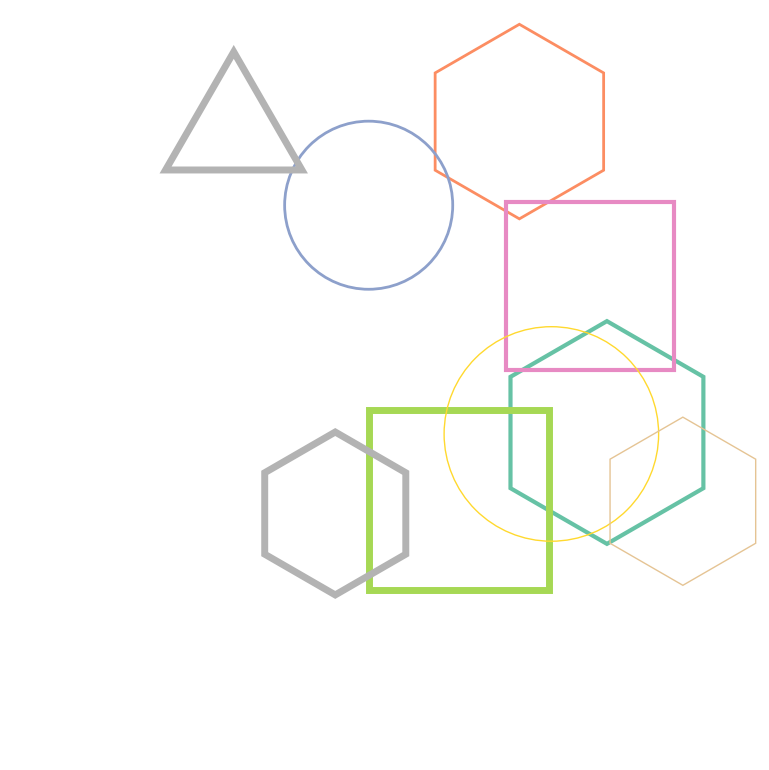[{"shape": "hexagon", "thickness": 1.5, "radius": 0.72, "center": [0.788, 0.438]}, {"shape": "hexagon", "thickness": 1, "radius": 0.63, "center": [0.675, 0.842]}, {"shape": "circle", "thickness": 1, "radius": 0.55, "center": [0.479, 0.733]}, {"shape": "square", "thickness": 1.5, "radius": 0.55, "center": [0.766, 0.629]}, {"shape": "square", "thickness": 2.5, "radius": 0.58, "center": [0.596, 0.351]}, {"shape": "circle", "thickness": 0.5, "radius": 0.7, "center": [0.716, 0.436]}, {"shape": "hexagon", "thickness": 0.5, "radius": 0.55, "center": [0.887, 0.349]}, {"shape": "triangle", "thickness": 2.5, "radius": 0.51, "center": [0.304, 0.83]}, {"shape": "hexagon", "thickness": 2.5, "radius": 0.53, "center": [0.435, 0.333]}]